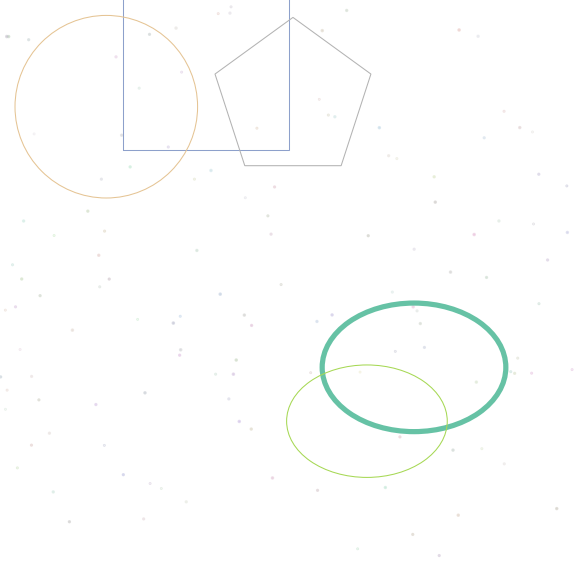[{"shape": "oval", "thickness": 2.5, "radius": 0.8, "center": [0.717, 0.363]}, {"shape": "square", "thickness": 0.5, "radius": 0.72, "center": [0.356, 0.884]}, {"shape": "oval", "thickness": 0.5, "radius": 0.7, "center": [0.635, 0.27]}, {"shape": "circle", "thickness": 0.5, "radius": 0.79, "center": [0.184, 0.814]}, {"shape": "pentagon", "thickness": 0.5, "radius": 0.71, "center": [0.507, 0.827]}]